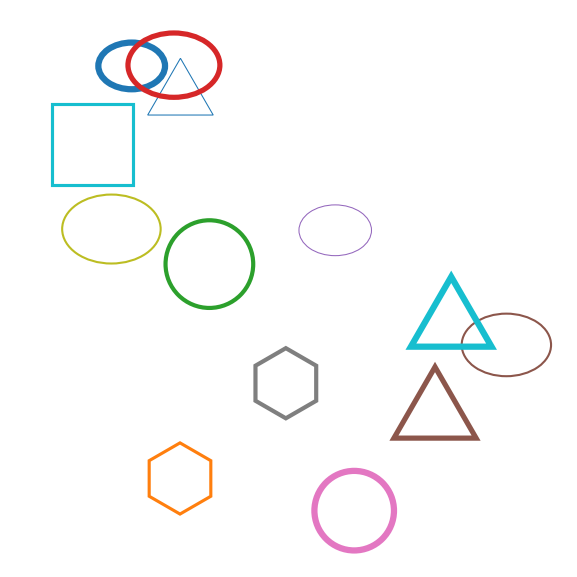[{"shape": "triangle", "thickness": 0.5, "radius": 0.33, "center": [0.312, 0.833]}, {"shape": "oval", "thickness": 3, "radius": 0.29, "center": [0.228, 0.885]}, {"shape": "hexagon", "thickness": 1.5, "radius": 0.31, "center": [0.312, 0.171]}, {"shape": "circle", "thickness": 2, "radius": 0.38, "center": [0.363, 0.542]}, {"shape": "oval", "thickness": 2.5, "radius": 0.4, "center": [0.301, 0.886]}, {"shape": "oval", "thickness": 0.5, "radius": 0.31, "center": [0.58, 0.6]}, {"shape": "oval", "thickness": 1, "radius": 0.39, "center": [0.877, 0.402]}, {"shape": "triangle", "thickness": 2.5, "radius": 0.41, "center": [0.753, 0.282]}, {"shape": "circle", "thickness": 3, "radius": 0.34, "center": [0.613, 0.115]}, {"shape": "hexagon", "thickness": 2, "radius": 0.3, "center": [0.495, 0.336]}, {"shape": "oval", "thickness": 1, "radius": 0.43, "center": [0.193, 0.603]}, {"shape": "square", "thickness": 1.5, "radius": 0.35, "center": [0.16, 0.749]}, {"shape": "triangle", "thickness": 3, "radius": 0.4, "center": [0.781, 0.439]}]